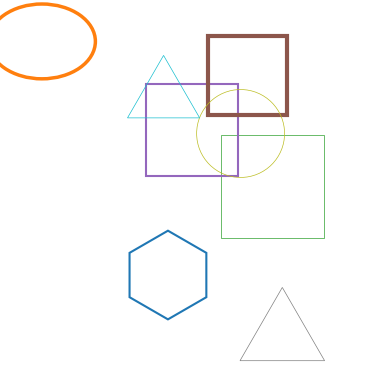[{"shape": "hexagon", "thickness": 1.5, "radius": 0.58, "center": [0.436, 0.286]}, {"shape": "oval", "thickness": 2.5, "radius": 0.69, "center": [0.109, 0.892]}, {"shape": "square", "thickness": 0.5, "radius": 0.67, "center": [0.709, 0.516]}, {"shape": "square", "thickness": 1.5, "radius": 0.6, "center": [0.498, 0.662]}, {"shape": "square", "thickness": 3, "radius": 0.51, "center": [0.644, 0.805]}, {"shape": "triangle", "thickness": 0.5, "radius": 0.63, "center": [0.733, 0.127]}, {"shape": "circle", "thickness": 0.5, "radius": 0.57, "center": [0.625, 0.653]}, {"shape": "triangle", "thickness": 0.5, "radius": 0.54, "center": [0.425, 0.748]}]